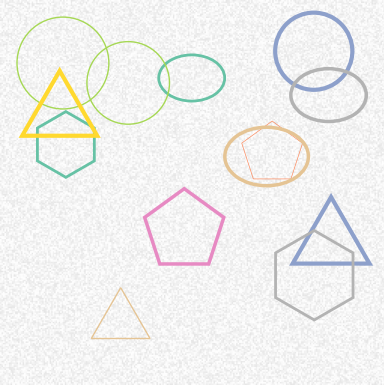[{"shape": "hexagon", "thickness": 2, "radius": 0.43, "center": [0.171, 0.625]}, {"shape": "oval", "thickness": 2, "radius": 0.43, "center": [0.498, 0.797]}, {"shape": "pentagon", "thickness": 0.5, "radius": 0.42, "center": [0.707, 0.602]}, {"shape": "circle", "thickness": 3, "radius": 0.5, "center": [0.815, 0.867]}, {"shape": "triangle", "thickness": 3, "radius": 0.58, "center": [0.86, 0.373]}, {"shape": "pentagon", "thickness": 2.5, "radius": 0.54, "center": [0.479, 0.402]}, {"shape": "circle", "thickness": 1, "radius": 0.54, "center": [0.333, 0.785]}, {"shape": "circle", "thickness": 1, "radius": 0.6, "center": [0.163, 0.836]}, {"shape": "triangle", "thickness": 3, "radius": 0.56, "center": [0.155, 0.704]}, {"shape": "triangle", "thickness": 1, "radius": 0.44, "center": [0.313, 0.165]}, {"shape": "oval", "thickness": 2.5, "radius": 0.54, "center": [0.693, 0.594]}, {"shape": "oval", "thickness": 2.5, "radius": 0.49, "center": [0.853, 0.753]}, {"shape": "hexagon", "thickness": 2, "radius": 0.58, "center": [0.816, 0.285]}]